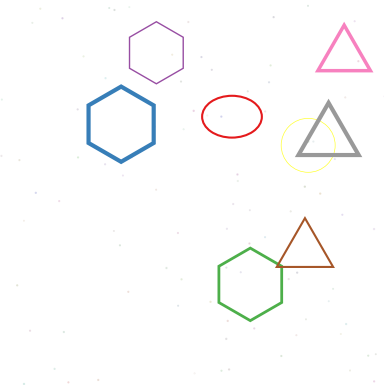[{"shape": "oval", "thickness": 1.5, "radius": 0.39, "center": [0.603, 0.697]}, {"shape": "hexagon", "thickness": 3, "radius": 0.49, "center": [0.315, 0.677]}, {"shape": "hexagon", "thickness": 2, "radius": 0.47, "center": [0.65, 0.261]}, {"shape": "hexagon", "thickness": 1, "radius": 0.4, "center": [0.406, 0.863]}, {"shape": "circle", "thickness": 0.5, "radius": 0.35, "center": [0.8, 0.623]}, {"shape": "triangle", "thickness": 1.5, "radius": 0.42, "center": [0.792, 0.349]}, {"shape": "triangle", "thickness": 2.5, "radius": 0.39, "center": [0.894, 0.856]}, {"shape": "triangle", "thickness": 3, "radius": 0.45, "center": [0.853, 0.642]}]